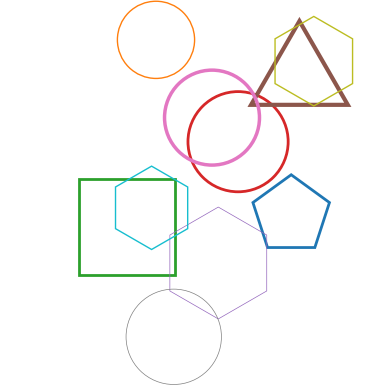[{"shape": "pentagon", "thickness": 2, "radius": 0.52, "center": [0.756, 0.442]}, {"shape": "circle", "thickness": 1, "radius": 0.5, "center": [0.405, 0.897]}, {"shape": "square", "thickness": 2, "radius": 0.62, "center": [0.329, 0.41]}, {"shape": "circle", "thickness": 2, "radius": 0.65, "center": [0.618, 0.632]}, {"shape": "hexagon", "thickness": 0.5, "radius": 0.73, "center": [0.567, 0.317]}, {"shape": "triangle", "thickness": 3, "radius": 0.73, "center": [0.778, 0.8]}, {"shape": "circle", "thickness": 2.5, "radius": 0.62, "center": [0.551, 0.695]}, {"shape": "circle", "thickness": 0.5, "radius": 0.62, "center": [0.451, 0.125]}, {"shape": "hexagon", "thickness": 1, "radius": 0.58, "center": [0.815, 0.841]}, {"shape": "hexagon", "thickness": 1, "radius": 0.54, "center": [0.394, 0.46]}]